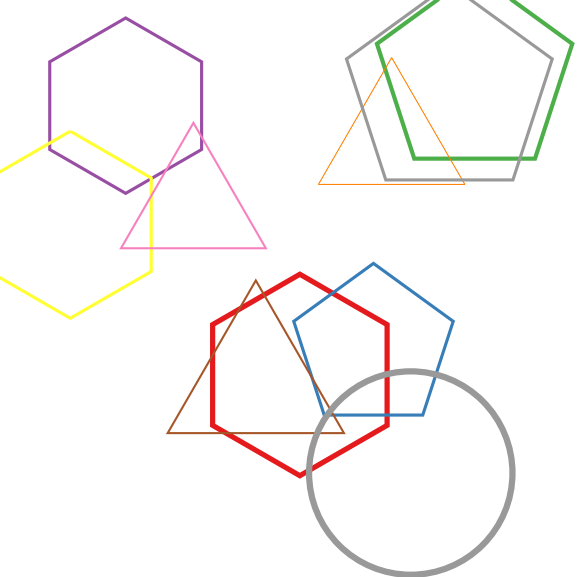[{"shape": "hexagon", "thickness": 2.5, "radius": 0.87, "center": [0.519, 0.35]}, {"shape": "pentagon", "thickness": 1.5, "radius": 0.73, "center": [0.647, 0.398]}, {"shape": "pentagon", "thickness": 2, "radius": 0.89, "center": [0.822, 0.868]}, {"shape": "hexagon", "thickness": 1.5, "radius": 0.76, "center": [0.218, 0.816]}, {"shape": "triangle", "thickness": 0.5, "radius": 0.73, "center": [0.678, 0.753]}, {"shape": "hexagon", "thickness": 1.5, "radius": 0.81, "center": [0.122, 0.61]}, {"shape": "triangle", "thickness": 1, "radius": 0.88, "center": [0.443, 0.337]}, {"shape": "triangle", "thickness": 1, "radius": 0.72, "center": [0.335, 0.642]}, {"shape": "pentagon", "thickness": 1.5, "radius": 0.94, "center": [0.778, 0.839]}, {"shape": "circle", "thickness": 3, "radius": 0.88, "center": [0.711, 0.18]}]